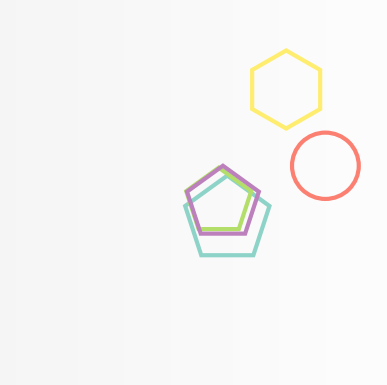[{"shape": "pentagon", "thickness": 3, "radius": 0.57, "center": [0.587, 0.43]}, {"shape": "circle", "thickness": 3, "radius": 0.43, "center": [0.84, 0.569]}, {"shape": "pentagon", "thickness": 3, "radius": 0.44, "center": [0.564, 0.476]}, {"shape": "pentagon", "thickness": 3, "radius": 0.49, "center": [0.575, 0.472]}, {"shape": "hexagon", "thickness": 3, "radius": 0.51, "center": [0.738, 0.768]}]